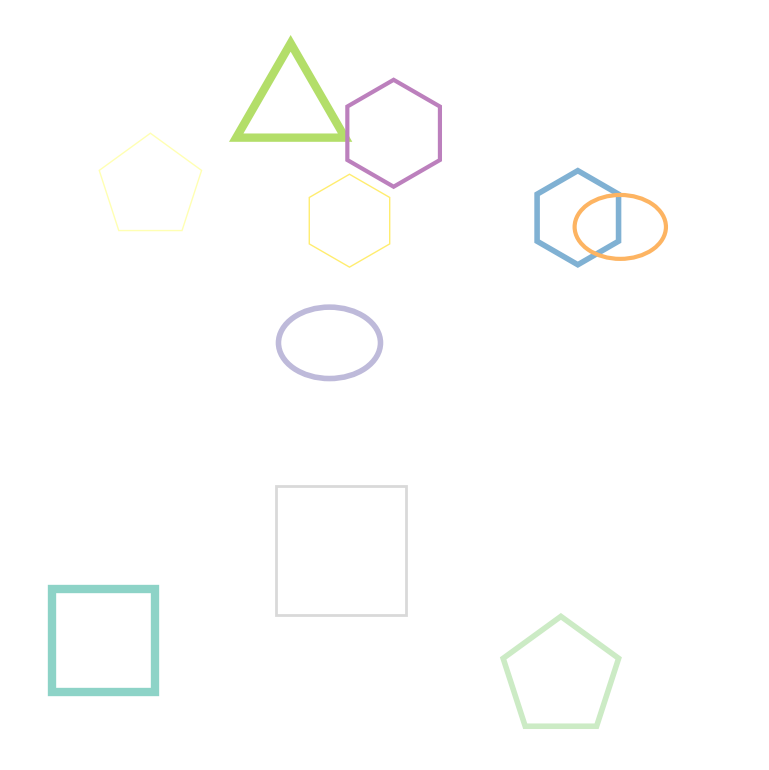[{"shape": "square", "thickness": 3, "radius": 0.33, "center": [0.134, 0.168]}, {"shape": "pentagon", "thickness": 0.5, "radius": 0.35, "center": [0.195, 0.757]}, {"shape": "oval", "thickness": 2, "radius": 0.33, "center": [0.428, 0.555]}, {"shape": "hexagon", "thickness": 2, "radius": 0.31, "center": [0.75, 0.717]}, {"shape": "oval", "thickness": 1.5, "radius": 0.3, "center": [0.806, 0.705]}, {"shape": "triangle", "thickness": 3, "radius": 0.41, "center": [0.377, 0.862]}, {"shape": "square", "thickness": 1, "radius": 0.42, "center": [0.443, 0.285]}, {"shape": "hexagon", "thickness": 1.5, "radius": 0.35, "center": [0.511, 0.827]}, {"shape": "pentagon", "thickness": 2, "radius": 0.39, "center": [0.728, 0.121]}, {"shape": "hexagon", "thickness": 0.5, "radius": 0.3, "center": [0.454, 0.713]}]